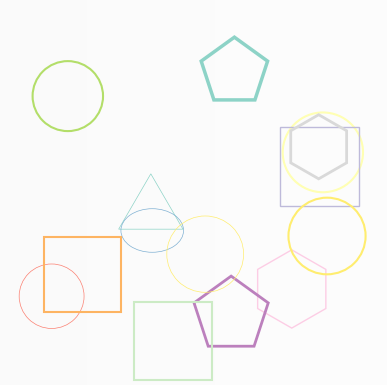[{"shape": "triangle", "thickness": 0.5, "radius": 0.48, "center": [0.389, 0.453]}, {"shape": "pentagon", "thickness": 2.5, "radius": 0.45, "center": [0.605, 0.813]}, {"shape": "circle", "thickness": 1.5, "radius": 0.52, "center": [0.833, 0.604]}, {"shape": "square", "thickness": 1, "radius": 0.51, "center": [0.823, 0.568]}, {"shape": "circle", "thickness": 0.5, "radius": 0.42, "center": [0.133, 0.231]}, {"shape": "oval", "thickness": 0.5, "radius": 0.4, "center": [0.393, 0.401]}, {"shape": "square", "thickness": 1.5, "radius": 0.49, "center": [0.213, 0.287]}, {"shape": "circle", "thickness": 1.5, "radius": 0.45, "center": [0.175, 0.75]}, {"shape": "hexagon", "thickness": 1, "radius": 0.51, "center": [0.753, 0.249]}, {"shape": "hexagon", "thickness": 2, "radius": 0.42, "center": [0.822, 0.619]}, {"shape": "pentagon", "thickness": 2, "radius": 0.5, "center": [0.596, 0.182]}, {"shape": "square", "thickness": 1.5, "radius": 0.5, "center": [0.447, 0.115]}, {"shape": "circle", "thickness": 0.5, "radius": 0.5, "center": [0.53, 0.34]}, {"shape": "circle", "thickness": 1.5, "radius": 0.5, "center": [0.844, 0.387]}]